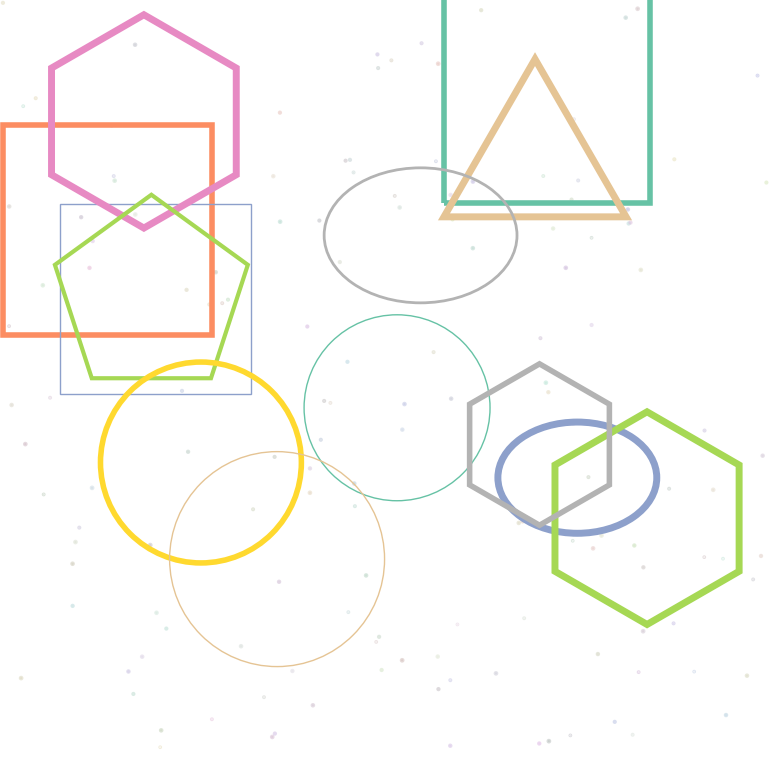[{"shape": "square", "thickness": 2, "radius": 0.67, "center": [0.711, 0.87]}, {"shape": "circle", "thickness": 0.5, "radius": 0.6, "center": [0.516, 0.47]}, {"shape": "square", "thickness": 2, "radius": 0.68, "center": [0.139, 0.701]}, {"shape": "oval", "thickness": 2.5, "radius": 0.52, "center": [0.75, 0.38]}, {"shape": "square", "thickness": 0.5, "radius": 0.62, "center": [0.202, 0.612]}, {"shape": "hexagon", "thickness": 2.5, "radius": 0.69, "center": [0.187, 0.842]}, {"shape": "pentagon", "thickness": 1.5, "radius": 0.66, "center": [0.197, 0.615]}, {"shape": "hexagon", "thickness": 2.5, "radius": 0.69, "center": [0.84, 0.327]}, {"shape": "circle", "thickness": 2, "radius": 0.65, "center": [0.261, 0.399]}, {"shape": "circle", "thickness": 0.5, "radius": 0.7, "center": [0.36, 0.274]}, {"shape": "triangle", "thickness": 2.5, "radius": 0.68, "center": [0.695, 0.787]}, {"shape": "oval", "thickness": 1, "radius": 0.63, "center": [0.546, 0.694]}, {"shape": "hexagon", "thickness": 2, "radius": 0.52, "center": [0.701, 0.423]}]